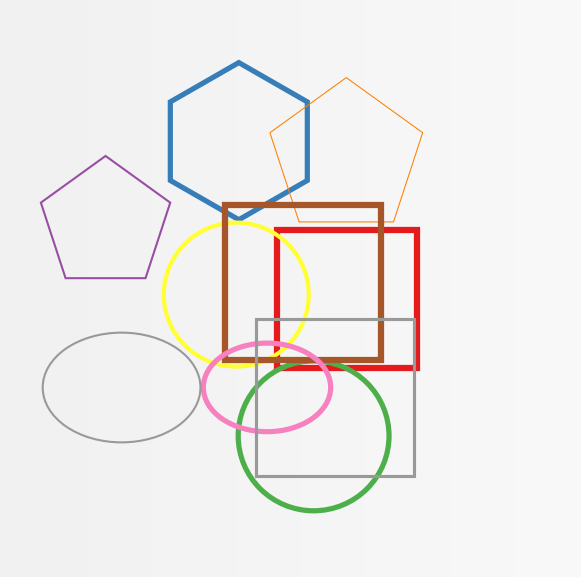[{"shape": "square", "thickness": 3, "radius": 0.6, "center": [0.597, 0.481]}, {"shape": "hexagon", "thickness": 2.5, "radius": 0.68, "center": [0.411, 0.755]}, {"shape": "circle", "thickness": 2.5, "radius": 0.65, "center": [0.54, 0.244]}, {"shape": "pentagon", "thickness": 1, "radius": 0.58, "center": [0.182, 0.612]}, {"shape": "pentagon", "thickness": 0.5, "radius": 0.69, "center": [0.596, 0.727]}, {"shape": "circle", "thickness": 2, "radius": 0.62, "center": [0.406, 0.489]}, {"shape": "square", "thickness": 3, "radius": 0.67, "center": [0.522, 0.51]}, {"shape": "oval", "thickness": 2.5, "radius": 0.55, "center": [0.459, 0.328]}, {"shape": "oval", "thickness": 1, "radius": 0.68, "center": [0.209, 0.328]}, {"shape": "square", "thickness": 1.5, "radius": 0.68, "center": [0.576, 0.311]}]